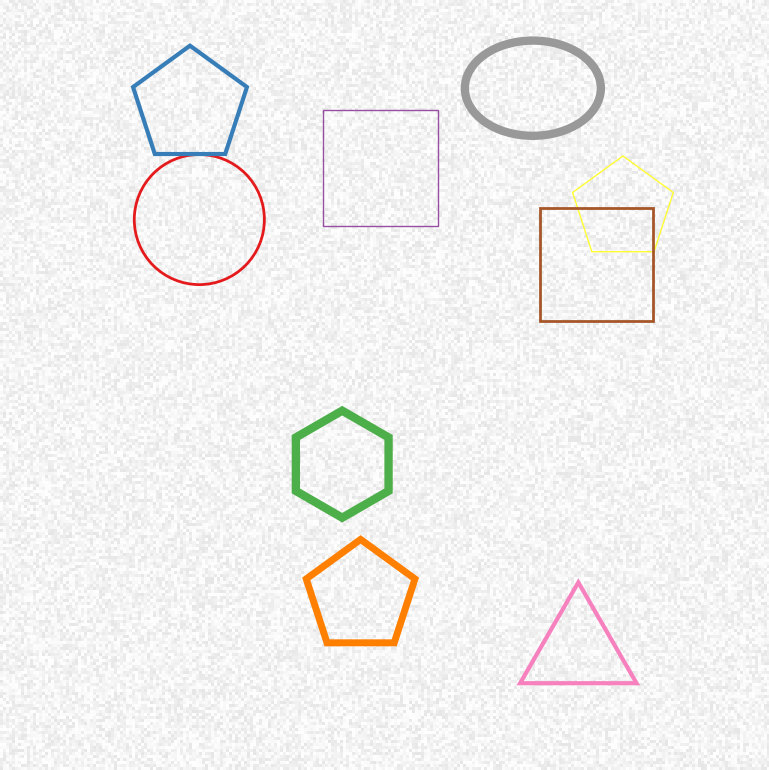[{"shape": "circle", "thickness": 1, "radius": 0.42, "center": [0.259, 0.715]}, {"shape": "pentagon", "thickness": 1.5, "radius": 0.39, "center": [0.247, 0.863]}, {"shape": "hexagon", "thickness": 3, "radius": 0.35, "center": [0.444, 0.397]}, {"shape": "square", "thickness": 0.5, "radius": 0.38, "center": [0.494, 0.782]}, {"shape": "pentagon", "thickness": 2.5, "radius": 0.37, "center": [0.468, 0.225]}, {"shape": "pentagon", "thickness": 0.5, "radius": 0.34, "center": [0.809, 0.729]}, {"shape": "square", "thickness": 1, "radius": 0.37, "center": [0.774, 0.656]}, {"shape": "triangle", "thickness": 1.5, "radius": 0.44, "center": [0.751, 0.156]}, {"shape": "oval", "thickness": 3, "radius": 0.44, "center": [0.692, 0.885]}]